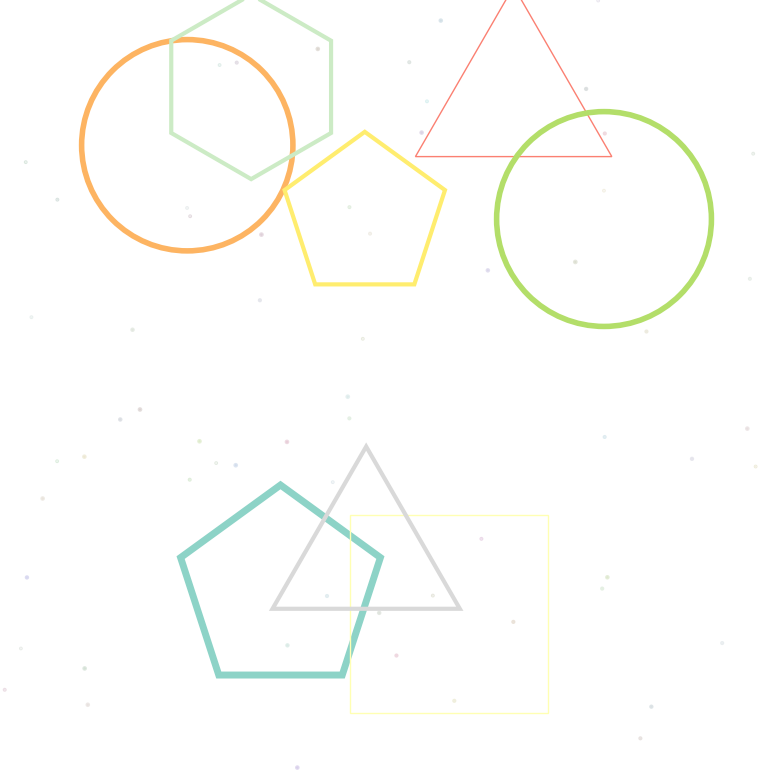[{"shape": "pentagon", "thickness": 2.5, "radius": 0.68, "center": [0.364, 0.234]}, {"shape": "square", "thickness": 0.5, "radius": 0.64, "center": [0.583, 0.202]}, {"shape": "triangle", "thickness": 0.5, "radius": 0.74, "center": [0.667, 0.87]}, {"shape": "circle", "thickness": 2, "radius": 0.69, "center": [0.243, 0.811]}, {"shape": "circle", "thickness": 2, "radius": 0.7, "center": [0.784, 0.716]}, {"shape": "triangle", "thickness": 1.5, "radius": 0.7, "center": [0.476, 0.28]}, {"shape": "hexagon", "thickness": 1.5, "radius": 0.6, "center": [0.326, 0.887]}, {"shape": "pentagon", "thickness": 1.5, "radius": 0.55, "center": [0.474, 0.719]}]